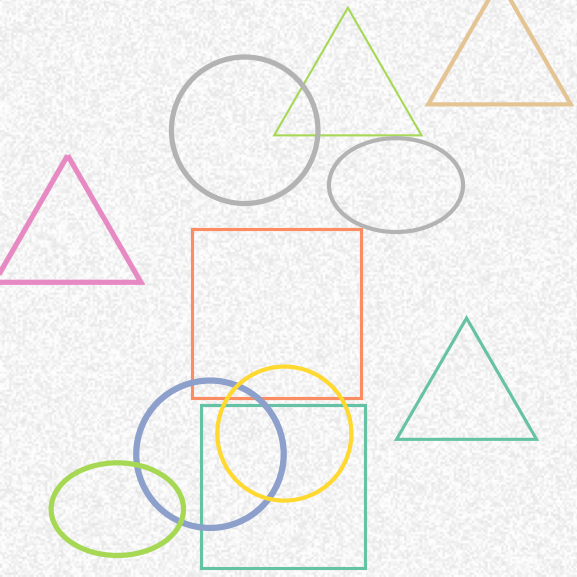[{"shape": "square", "thickness": 1.5, "radius": 0.71, "center": [0.49, 0.157]}, {"shape": "triangle", "thickness": 1.5, "radius": 0.7, "center": [0.808, 0.308]}, {"shape": "square", "thickness": 1.5, "radius": 0.73, "center": [0.479, 0.456]}, {"shape": "circle", "thickness": 3, "radius": 0.64, "center": [0.364, 0.213]}, {"shape": "triangle", "thickness": 2.5, "radius": 0.73, "center": [0.117, 0.584]}, {"shape": "triangle", "thickness": 1, "radius": 0.74, "center": [0.602, 0.838]}, {"shape": "oval", "thickness": 2.5, "radius": 0.57, "center": [0.203, 0.117]}, {"shape": "circle", "thickness": 2, "radius": 0.58, "center": [0.492, 0.248]}, {"shape": "triangle", "thickness": 2, "radius": 0.71, "center": [0.865, 0.89]}, {"shape": "oval", "thickness": 2, "radius": 0.58, "center": [0.686, 0.679]}, {"shape": "circle", "thickness": 2.5, "radius": 0.63, "center": [0.424, 0.774]}]